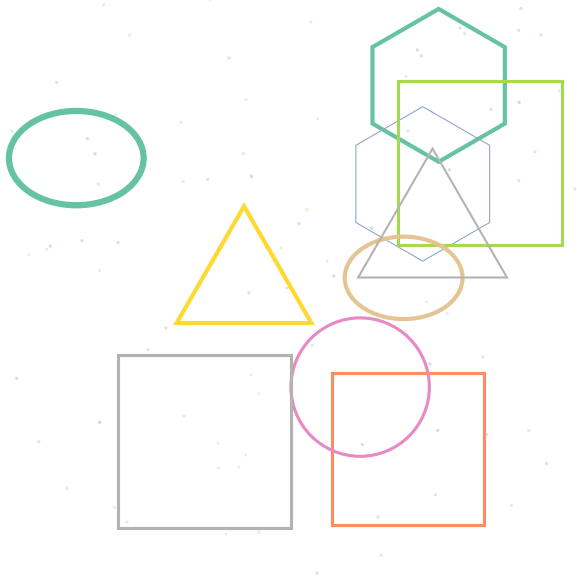[{"shape": "oval", "thickness": 3, "radius": 0.58, "center": [0.132, 0.725]}, {"shape": "hexagon", "thickness": 2, "radius": 0.66, "center": [0.76, 0.851]}, {"shape": "square", "thickness": 1.5, "radius": 0.66, "center": [0.707, 0.222]}, {"shape": "hexagon", "thickness": 0.5, "radius": 0.67, "center": [0.732, 0.681]}, {"shape": "circle", "thickness": 1.5, "radius": 0.6, "center": [0.624, 0.329]}, {"shape": "square", "thickness": 1.5, "radius": 0.71, "center": [0.831, 0.716]}, {"shape": "triangle", "thickness": 2, "radius": 0.67, "center": [0.423, 0.507]}, {"shape": "oval", "thickness": 2, "radius": 0.51, "center": [0.699, 0.518]}, {"shape": "square", "thickness": 1.5, "radius": 0.75, "center": [0.354, 0.235]}, {"shape": "triangle", "thickness": 1, "radius": 0.74, "center": [0.749, 0.593]}]